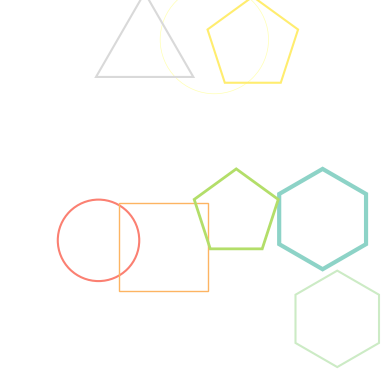[{"shape": "hexagon", "thickness": 3, "radius": 0.65, "center": [0.838, 0.431]}, {"shape": "circle", "thickness": 0.5, "radius": 0.7, "center": [0.557, 0.897]}, {"shape": "circle", "thickness": 1.5, "radius": 0.53, "center": [0.256, 0.376]}, {"shape": "square", "thickness": 1, "radius": 0.58, "center": [0.424, 0.359]}, {"shape": "pentagon", "thickness": 2, "radius": 0.57, "center": [0.614, 0.447]}, {"shape": "triangle", "thickness": 1.5, "radius": 0.73, "center": [0.376, 0.873]}, {"shape": "hexagon", "thickness": 1.5, "radius": 0.63, "center": [0.876, 0.172]}, {"shape": "pentagon", "thickness": 1.5, "radius": 0.62, "center": [0.657, 0.885]}]